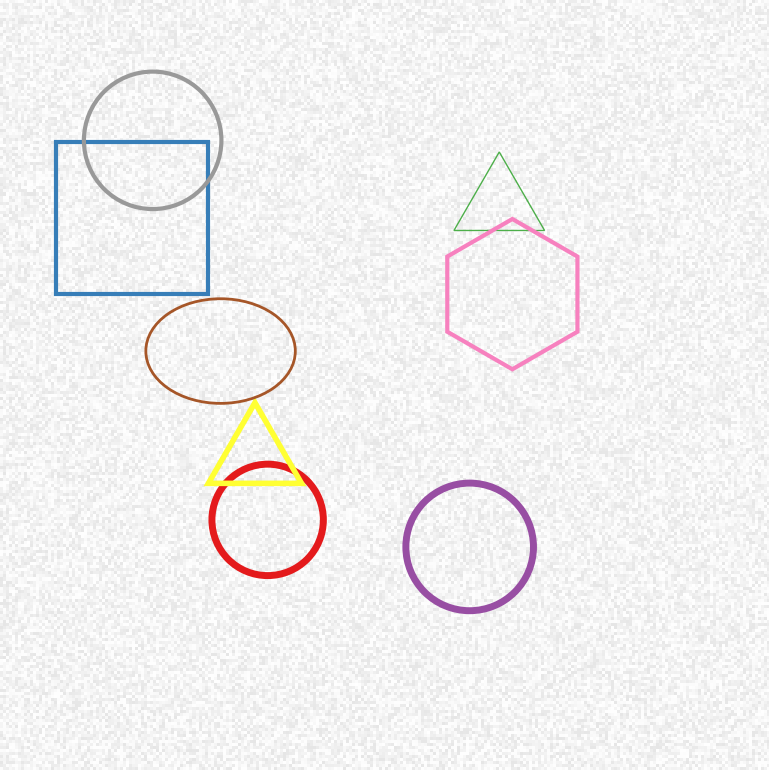[{"shape": "circle", "thickness": 2.5, "radius": 0.36, "center": [0.348, 0.325]}, {"shape": "square", "thickness": 1.5, "radius": 0.5, "center": [0.172, 0.717]}, {"shape": "triangle", "thickness": 0.5, "radius": 0.34, "center": [0.648, 0.735]}, {"shape": "circle", "thickness": 2.5, "radius": 0.41, "center": [0.61, 0.29]}, {"shape": "triangle", "thickness": 2, "radius": 0.35, "center": [0.331, 0.407]}, {"shape": "oval", "thickness": 1, "radius": 0.49, "center": [0.286, 0.544]}, {"shape": "hexagon", "thickness": 1.5, "radius": 0.49, "center": [0.665, 0.618]}, {"shape": "circle", "thickness": 1.5, "radius": 0.45, "center": [0.198, 0.818]}]